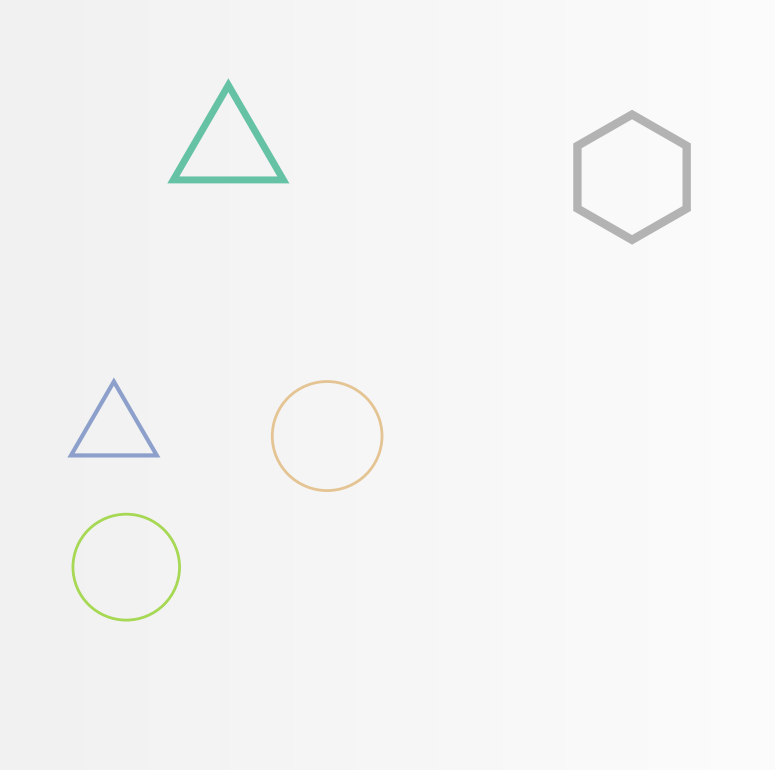[{"shape": "triangle", "thickness": 2.5, "radius": 0.41, "center": [0.295, 0.807]}, {"shape": "triangle", "thickness": 1.5, "radius": 0.32, "center": [0.147, 0.44]}, {"shape": "circle", "thickness": 1, "radius": 0.34, "center": [0.163, 0.263]}, {"shape": "circle", "thickness": 1, "radius": 0.35, "center": [0.422, 0.434]}, {"shape": "hexagon", "thickness": 3, "radius": 0.41, "center": [0.816, 0.77]}]